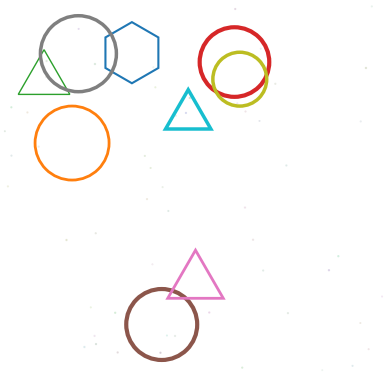[{"shape": "hexagon", "thickness": 1.5, "radius": 0.4, "center": [0.343, 0.863]}, {"shape": "circle", "thickness": 2, "radius": 0.48, "center": [0.187, 0.628]}, {"shape": "triangle", "thickness": 1, "radius": 0.39, "center": [0.114, 0.793]}, {"shape": "circle", "thickness": 3, "radius": 0.45, "center": [0.609, 0.839]}, {"shape": "circle", "thickness": 3, "radius": 0.46, "center": [0.42, 0.157]}, {"shape": "triangle", "thickness": 2, "radius": 0.42, "center": [0.508, 0.267]}, {"shape": "circle", "thickness": 2.5, "radius": 0.49, "center": [0.204, 0.86]}, {"shape": "circle", "thickness": 2.5, "radius": 0.35, "center": [0.623, 0.794]}, {"shape": "triangle", "thickness": 2.5, "radius": 0.34, "center": [0.489, 0.699]}]